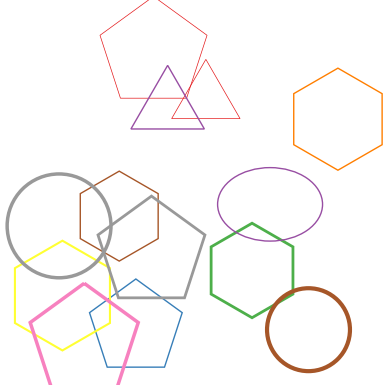[{"shape": "triangle", "thickness": 0.5, "radius": 0.51, "center": [0.535, 0.743]}, {"shape": "pentagon", "thickness": 0.5, "radius": 0.73, "center": [0.399, 0.863]}, {"shape": "pentagon", "thickness": 1, "radius": 0.63, "center": [0.353, 0.149]}, {"shape": "hexagon", "thickness": 2, "radius": 0.61, "center": [0.655, 0.297]}, {"shape": "triangle", "thickness": 1, "radius": 0.55, "center": [0.435, 0.72]}, {"shape": "oval", "thickness": 1, "radius": 0.68, "center": [0.701, 0.469]}, {"shape": "hexagon", "thickness": 1, "radius": 0.66, "center": [0.878, 0.69]}, {"shape": "hexagon", "thickness": 1.5, "radius": 0.71, "center": [0.162, 0.232]}, {"shape": "hexagon", "thickness": 1, "radius": 0.58, "center": [0.31, 0.439]}, {"shape": "circle", "thickness": 3, "radius": 0.54, "center": [0.801, 0.144]}, {"shape": "pentagon", "thickness": 2.5, "radius": 0.74, "center": [0.219, 0.117]}, {"shape": "pentagon", "thickness": 2, "radius": 0.73, "center": [0.393, 0.345]}, {"shape": "circle", "thickness": 2.5, "radius": 0.67, "center": [0.153, 0.413]}]